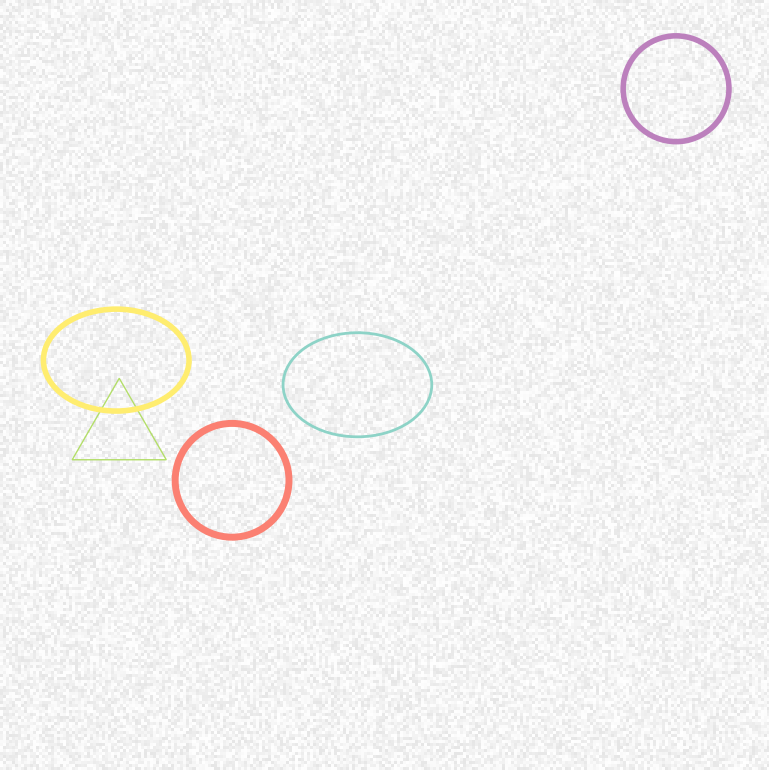[{"shape": "oval", "thickness": 1, "radius": 0.48, "center": [0.464, 0.5]}, {"shape": "circle", "thickness": 2.5, "radius": 0.37, "center": [0.301, 0.376]}, {"shape": "triangle", "thickness": 0.5, "radius": 0.35, "center": [0.155, 0.438]}, {"shape": "circle", "thickness": 2, "radius": 0.34, "center": [0.878, 0.885]}, {"shape": "oval", "thickness": 2, "radius": 0.47, "center": [0.151, 0.532]}]